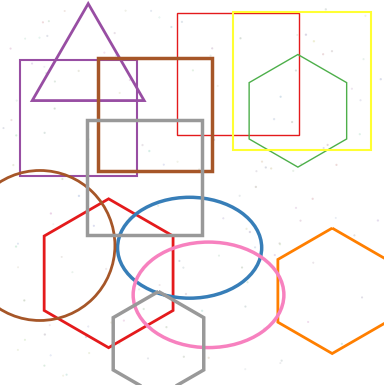[{"shape": "square", "thickness": 1, "radius": 0.79, "center": [0.618, 0.808]}, {"shape": "hexagon", "thickness": 2, "radius": 0.97, "center": [0.282, 0.29]}, {"shape": "oval", "thickness": 2.5, "radius": 0.94, "center": [0.493, 0.357]}, {"shape": "hexagon", "thickness": 1, "radius": 0.73, "center": [0.774, 0.712]}, {"shape": "triangle", "thickness": 2, "radius": 0.84, "center": [0.229, 0.823]}, {"shape": "square", "thickness": 1.5, "radius": 0.76, "center": [0.205, 0.694]}, {"shape": "hexagon", "thickness": 2, "radius": 0.81, "center": [0.863, 0.245]}, {"shape": "square", "thickness": 1.5, "radius": 0.9, "center": [0.784, 0.789]}, {"shape": "square", "thickness": 2.5, "radius": 0.74, "center": [0.402, 0.703]}, {"shape": "circle", "thickness": 2, "radius": 0.97, "center": [0.104, 0.362]}, {"shape": "oval", "thickness": 2.5, "radius": 0.98, "center": [0.542, 0.234]}, {"shape": "square", "thickness": 2.5, "radius": 0.75, "center": [0.376, 0.538]}, {"shape": "hexagon", "thickness": 2.5, "radius": 0.68, "center": [0.412, 0.107]}]